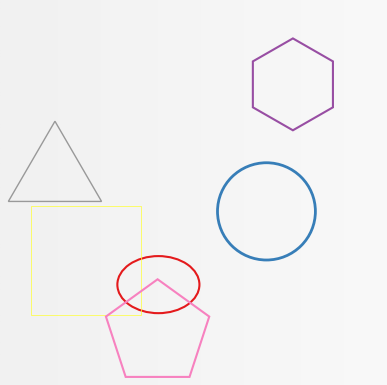[{"shape": "oval", "thickness": 1.5, "radius": 0.53, "center": [0.409, 0.261]}, {"shape": "circle", "thickness": 2, "radius": 0.63, "center": [0.688, 0.451]}, {"shape": "hexagon", "thickness": 1.5, "radius": 0.6, "center": [0.756, 0.781]}, {"shape": "square", "thickness": 0.5, "radius": 0.71, "center": [0.223, 0.323]}, {"shape": "pentagon", "thickness": 1.5, "radius": 0.7, "center": [0.407, 0.134]}, {"shape": "triangle", "thickness": 1, "radius": 0.69, "center": [0.142, 0.546]}]